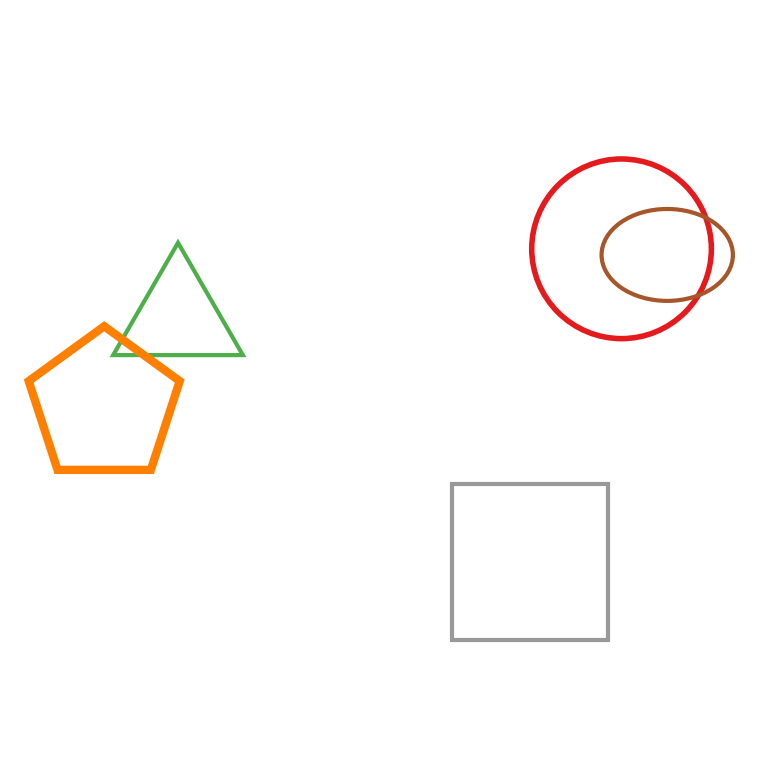[{"shape": "circle", "thickness": 2, "radius": 0.58, "center": [0.807, 0.677]}, {"shape": "triangle", "thickness": 1.5, "radius": 0.49, "center": [0.231, 0.587]}, {"shape": "pentagon", "thickness": 3, "radius": 0.52, "center": [0.135, 0.473]}, {"shape": "oval", "thickness": 1.5, "radius": 0.43, "center": [0.867, 0.669]}, {"shape": "square", "thickness": 1.5, "radius": 0.51, "center": [0.688, 0.27]}]